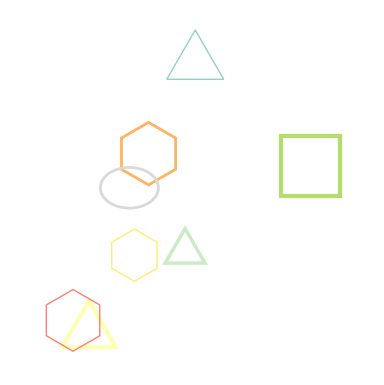[{"shape": "triangle", "thickness": 1, "radius": 0.43, "center": [0.507, 0.837]}, {"shape": "triangle", "thickness": 3, "radius": 0.4, "center": [0.231, 0.138]}, {"shape": "hexagon", "thickness": 1, "radius": 0.4, "center": [0.19, 0.168]}, {"shape": "hexagon", "thickness": 2, "radius": 0.41, "center": [0.386, 0.601]}, {"shape": "square", "thickness": 3, "radius": 0.39, "center": [0.807, 0.568]}, {"shape": "oval", "thickness": 2, "radius": 0.38, "center": [0.336, 0.512]}, {"shape": "triangle", "thickness": 2.5, "radius": 0.3, "center": [0.481, 0.347]}, {"shape": "hexagon", "thickness": 1, "radius": 0.34, "center": [0.349, 0.337]}]